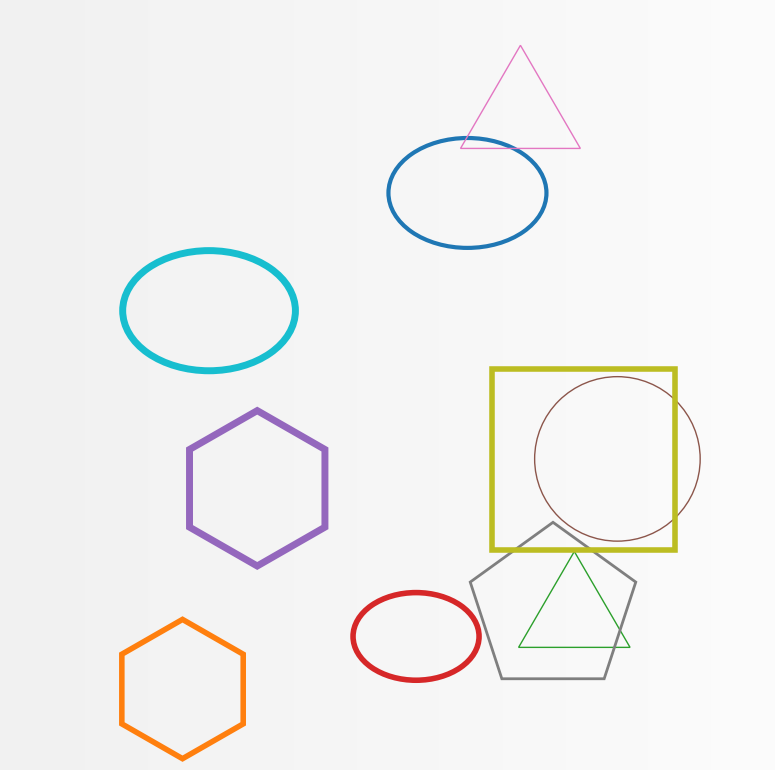[{"shape": "oval", "thickness": 1.5, "radius": 0.51, "center": [0.603, 0.749]}, {"shape": "hexagon", "thickness": 2, "radius": 0.45, "center": [0.236, 0.105]}, {"shape": "triangle", "thickness": 0.5, "radius": 0.42, "center": [0.741, 0.201]}, {"shape": "oval", "thickness": 2, "radius": 0.41, "center": [0.537, 0.173]}, {"shape": "hexagon", "thickness": 2.5, "radius": 0.5, "center": [0.332, 0.366]}, {"shape": "circle", "thickness": 0.5, "radius": 0.53, "center": [0.797, 0.404]}, {"shape": "triangle", "thickness": 0.5, "radius": 0.45, "center": [0.672, 0.852]}, {"shape": "pentagon", "thickness": 1, "radius": 0.56, "center": [0.714, 0.209]}, {"shape": "square", "thickness": 2, "radius": 0.59, "center": [0.753, 0.404]}, {"shape": "oval", "thickness": 2.5, "radius": 0.56, "center": [0.27, 0.597]}]